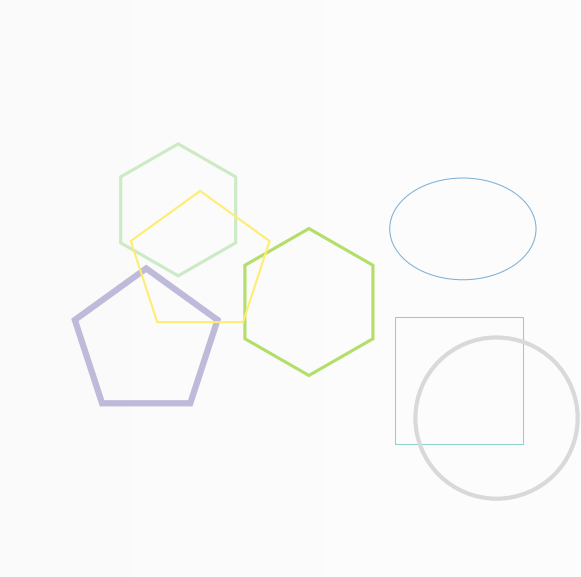[{"shape": "square", "thickness": 0.5, "radius": 0.55, "center": [0.79, 0.34]}, {"shape": "pentagon", "thickness": 3, "radius": 0.65, "center": [0.252, 0.405]}, {"shape": "oval", "thickness": 0.5, "radius": 0.63, "center": [0.796, 0.603]}, {"shape": "hexagon", "thickness": 1.5, "radius": 0.64, "center": [0.531, 0.476]}, {"shape": "circle", "thickness": 2, "radius": 0.7, "center": [0.854, 0.275]}, {"shape": "hexagon", "thickness": 1.5, "radius": 0.57, "center": [0.307, 0.636]}, {"shape": "pentagon", "thickness": 1, "radius": 0.63, "center": [0.344, 0.543]}]